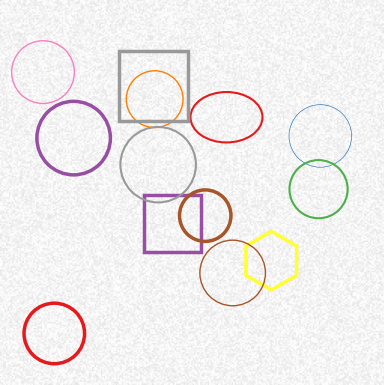[{"shape": "oval", "thickness": 1.5, "radius": 0.47, "center": [0.588, 0.695]}, {"shape": "circle", "thickness": 2.5, "radius": 0.39, "center": [0.141, 0.134]}, {"shape": "circle", "thickness": 0.5, "radius": 0.41, "center": [0.832, 0.647]}, {"shape": "circle", "thickness": 1.5, "radius": 0.38, "center": [0.827, 0.509]}, {"shape": "square", "thickness": 2.5, "radius": 0.37, "center": [0.448, 0.419]}, {"shape": "circle", "thickness": 2.5, "radius": 0.48, "center": [0.191, 0.641]}, {"shape": "circle", "thickness": 1, "radius": 0.37, "center": [0.402, 0.742]}, {"shape": "hexagon", "thickness": 2.5, "radius": 0.38, "center": [0.705, 0.323]}, {"shape": "circle", "thickness": 2.5, "radius": 0.33, "center": [0.533, 0.44]}, {"shape": "circle", "thickness": 1, "radius": 0.43, "center": [0.604, 0.291]}, {"shape": "circle", "thickness": 1, "radius": 0.41, "center": [0.112, 0.813]}, {"shape": "circle", "thickness": 1.5, "radius": 0.49, "center": [0.411, 0.572]}, {"shape": "square", "thickness": 2.5, "radius": 0.45, "center": [0.399, 0.778]}]